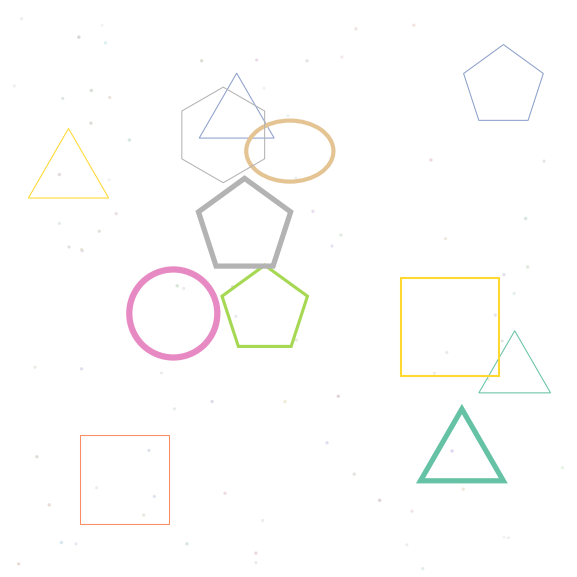[{"shape": "triangle", "thickness": 0.5, "radius": 0.36, "center": [0.891, 0.355]}, {"shape": "triangle", "thickness": 2.5, "radius": 0.41, "center": [0.8, 0.208]}, {"shape": "square", "thickness": 0.5, "radius": 0.38, "center": [0.215, 0.169]}, {"shape": "pentagon", "thickness": 0.5, "radius": 0.36, "center": [0.872, 0.849]}, {"shape": "triangle", "thickness": 0.5, "radius": 0.37, "center": [0.41, 0.798]}, {"shape": "circle", "thickness": 3, "radius": 0.38, "center": [0.3, 0.456]}, {"shape": "pentagon", "thickness": 1.5, "radius": 0.39, "center": [0.458, 0.462]}, {"shape": "triangle", "thickness": 0.5, "radius": 0.4, "center": [0.119, 0.696]}, {"shape": "square", "thickness": 1, "radius": 0.42, "center": [0.779, 0.433]}, {"shape": "oval", "thickness": 2, "radius": 0.38, "center": [0.502, 0.737]}, {"shape": "pentagon", "thickness": 2.5, "radius": 0.42, "center": [0.424, 0.606]}, {"shape": "hexagon", "thickness": 0.5, "radius": 0.41, "center": [0.387, 0.766]}]